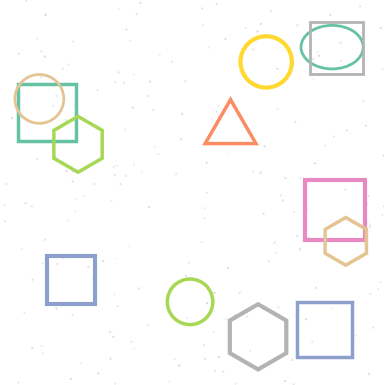[{"shape": "square", "thickness": 2.5, "radius": 0.37, "center": [0.122, 0.708]}, {"shape": "oval", "thickness": 2, "radius": 0.4, "center": [0.863, 0.878]}, {"shape": "triangle", "thickness": 2.5, "radius": 0.38, "center": [0.599, 0.665]}, {"shape": "square", "thickness": 3, "radius": 0.31, "center": [0.185, 0.273]}, {"shape": "square", "thickness": 2.5, "radius": 0.36, "center": [0.844, 0.144]}, {"shape": "square", "thickness": 3, "radius": 0.4, "center": [0.87, 0.455]}, {"shape": "hexagon", "thickness": 2.5, "radius": 0.36, "center": [0.203, 0.625]}, {"shape": "circle", "thickness": 2.5, "radius": 0.3, "center": [0.494, 0.216]}, {"shape": "circle", "thickness": 3, "radius": 0.33, "center": [0.691, 0.839]}, {"shape": "hexagon", "thickness": 2.5, "radius": 0.31, "center": [0.898, 0.373]}, {"shape": "circle", "thickness": 2, "radius": 0.32, "center": [0.102, 0.743]}, {"shape": "hexagon", "thickness": 3, "radius": 0.42, "center": [0.67, 0.125]}, {"shape": "square", "thickness": 2, "radius": 0.34, "center": [0.874, 0.875]}]